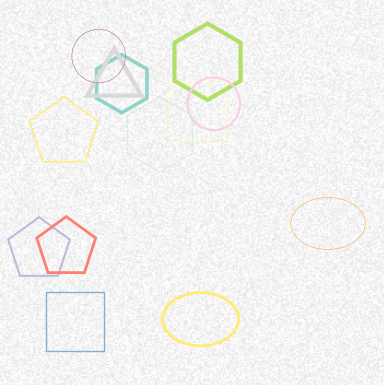[{"shape": "hexagon", "thickness": 2.5, "radius": 0.38, "center": [0.316, 0.783]}, {"shape": "square", "thickness": 0.5, "radius": 0.37, "center": [0.512, 0.714]}, {"shape": "pentagon", "thickness": 1.5, "radius": 0.42, "center": [0.101, 0.352]}, {"shape": "pentagon", "thickness": 2, "radius": 0.4, "center": [0.172, 0.357]}, {"shape": "square", "thickness": 1, "radius": 0.38, "center": [0.195, 0.166]}, {"shape": "oval", "thickness": 0.5, "radius": 0.48, "center": [0.852, 0.42]}, {"shape": "hexagon", "thickness": 3, "radius": 0.5, "center": [0.539, 0.84]}, {"shape": "circle", "thickness": 1.5, "radius": 0.34, "center": [0.555, 0.731]}, {"shape": "triangle", "thickness": 3, "radius": 0.41, "center": [0.297, 0.792]}, {"shape": "circle", "thickness": 0.5, "radius": 0.35, "center": [0.256, 0.854]}, {"shape": "hexagon", "thickness": 0.5, "radius": 0.49, "center": [0.415, 0.651]}, {"shape": "pentagon", "thickness": 1, "radius": 0.47, "center": [0.166, 0.656]}, {"shape": "oval", "thickness": 2, "radius": 0.49, "center": [0.521, 0.171]}]